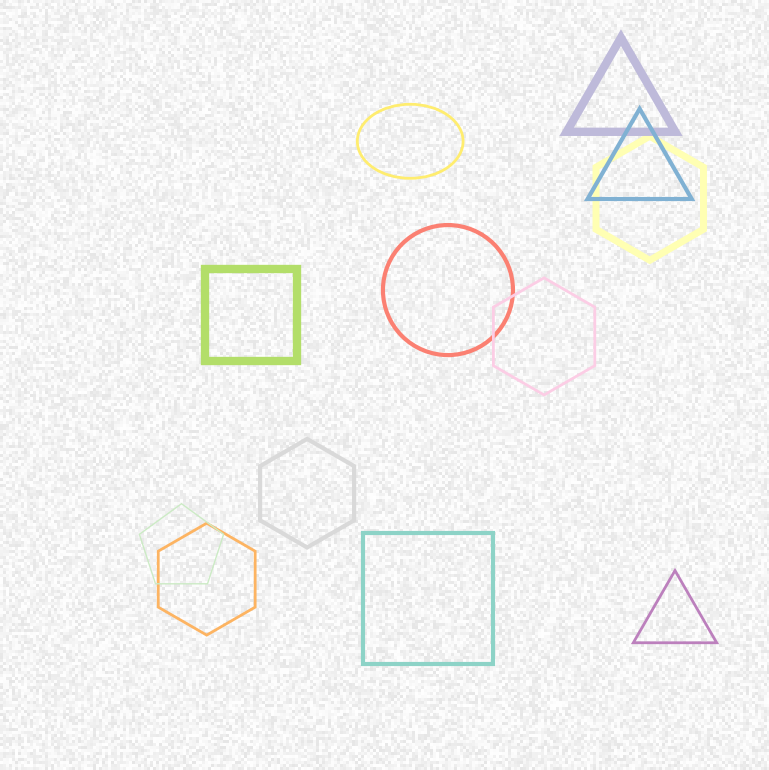[{"shape": "square", "thickness": 1.5, "radius": 0.42, "center": [0.556, 0.223]}, {"shape": "hexagon", "thickness": 2.5, "radius": 0.4, "center": [0.844, 0.743]}, {"shape": "triangle", "thickness": 3, "radius": 0.41, "center": [0.806, 0.87]}, {"shape": "circle", "thickness": 1.5, "radius": 0.42, "center": [0.582, 0.623]}, {"shape": "triangle", "thickness": 1.5, "radius": 0.39, "center": [0.831, 0.781]}, {"shape": "hexagon", "thickness": 1, "radius": 0.36, "center": [0.268, 0.248]}, {"shape": "square", "thickness": 3, "radius": 0.3, "center": [0.326, 0.591]}, {"shape": "hexagon", "thickness": 1, "radius": 0.38, "center": [0.707, 0.563]}, {"shape": "hexagon", "thickness": 1.5, "radius": 0.35, "center": [0.399, 0.359]}, {"shape": "triangle", "thickness": 1, "radius": 0.31, "center": [0.877, 0.197]}, {"shape": "pentagon", "thickness": 0.5, "radius": 0.29, "center": [0.236, 0.288]}, {"shape": "oval", "thickness": 1, "radius": 0.34, "center": [0.533, 0.817]}]